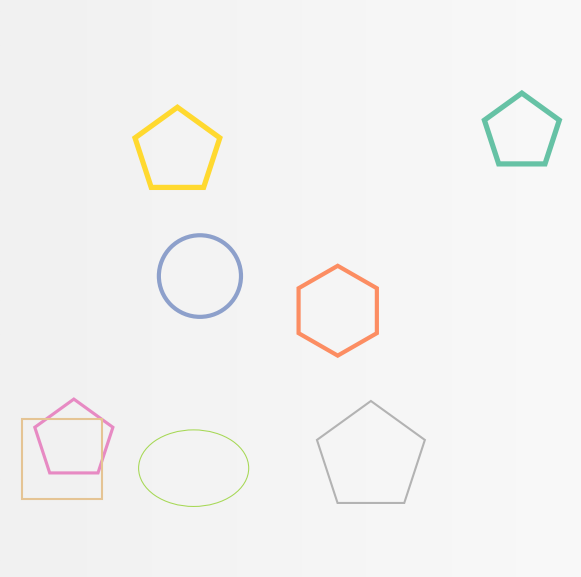[{"shape": "pentagon", "thickness": 2.5, "radius": 0.34, "center": [0.898, 0.77]}, {"shape": "hexagon", "thickness": 2, "radius": 0.39, "center": [0.581, 0.461]}, {"shape": "circle", "thickness": 2, "radius": 0.35, "center": [0.344, 0.521]}, {"shape": "pentagon", "thickness": 1.5, "radius": 0.35, "center": [0.127, 0.237]}, {"shape": "oval", "thickness": 0.5, "radius": 0.47, "center": [0.333, 0.188]}, {"shape": "pentagon", "thickness": 2.5, "radius": 0.38, "center": [0.305, 0.737]}, {"shape": "square", "thickness": 1, "radius": 0.34, "center": [0.107, 0.204]}, {"shape": "pentagon", "thickness": 1, "radius": 0.49, "center": [0.638, 0.207]}]